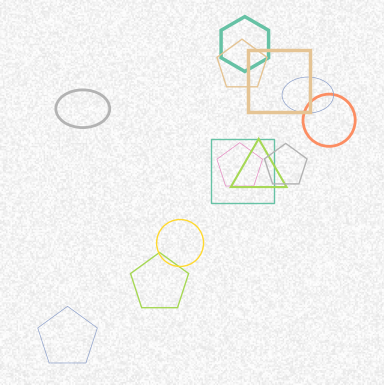[{"shape": "square", "thickness": 1, "radius": 0.41, "center": [0.63, 0.556]}, {"shape": "hexagon", "thickness": 2.5, "radius": 0.36, "center": [0.636, 0.886]}, {"shape": "circle", "thickness": 2, "radius": 0.34, "center": [0.855, 0.688]}, {"shape": "oval", "thickness": 0.5, "radius": 0.33, "center": [0.8, 0.753]}, {"shape": "pentagon", "thickness": 0.5, "radius": 0.41, "center": [0.175, 0.123]}, {"shape": "pentagon", "thickness": 0.5, "radius": 0.31, "center": [0.623, 0.567]}, {"shape": "pentagon", "thickness": 1, "radius": 0.4, "center": [0.414, 0.265]}, {"shape": "triangle", "thickness": 1.5, "radius": 0.42, "center": [0.672, 0.556]}, {"shape": "circle", "thickness": 1, "radius": 0.3, "center": [0.468, 0.369]}, {"shape": "pentagon", "thickness": 1, "radius": 0.34, "center": [0.629, 0.83]}, {"shape": "square", "thickness": 2.5, "radius": 0.4, "center": [0.724, 0.79]}, {"shape": "pentagon", "thickness": 1, "radius": 0.29, "center": [0.742, 0.569]}, {"shape": "oval", "thickness": 2, "radius": 0.35, "center": [0.215, 0.718]}]